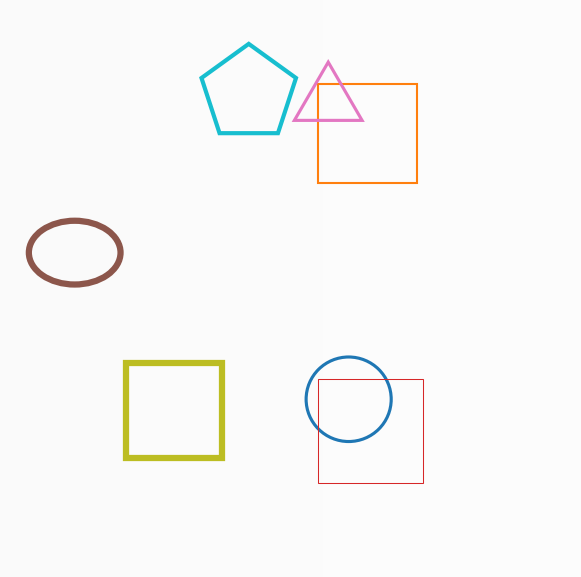[{"shape": "circle", "thickness": 1.5, "radius": 0.37, "center": [0.6, 0.308]}, {"shape": "square", "thickness": 1, "radius": 0.43, "center": [0.633, 0.768]}, {"shape": "square", "thickness": 0.5, "radius": 0.45, "center": [0.638, 0.253]}, {"shape": "oval", "thickness": 3, "radius": 0.39, "center": [0.129, 0.562]}, {"shape": "triangle", "thickness": 1.5, "radius": 0.34, "center": [0.565, 0.824]}, {"shape": "square", "thickness": 3, "radius": 0.41, "center": [0.3, 0.288]}, {"shape": "pentagon", "thickness": 2, "radius": 0.43, "center": [0.428, 0.838]}]